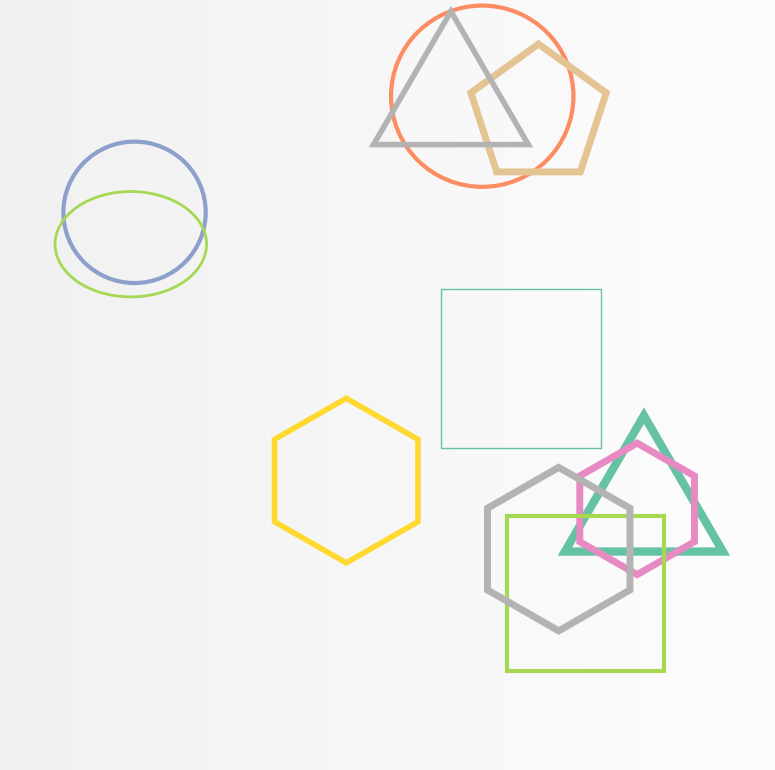[{"shape": "triangle", "thickness": 3, "radius": 0.59, "center": [0.831, 0.343]}, {"shape": "square", "thickness": 0.5, "radius": 0.52, "center": [0.672, 0.522]}, {"shape": "circle", "thickness": 1.5, "radius": 0.59, "center": [0.622, 0.875]}, {"shape": "circle", "thickness": 1.5, "radius": 0.46, "center": [0.174, 0.724]}, {"shape": "hexagon", "thickness": 2.5, "radius": 0.43, "center": [0.822, 0.339]}, {"shape": "oval", "thickness": 1, "radius": 0.49, "center": [0.169, 0.683]}, {"shape": "square", "thickness": 1.5, "radius": 0.5, "center": [0.755, 0.229]}, {"shape": "hexagon", "thickness": 2, "radius": 0.53, "center": [0.447, 0.376]}, {"shape": "pentagon", "thickness": 2.5, "radius": 0.46, "center": [0.695, 0.851]}, {"shape": "triangle", "thickness": 2, "radius": 0.58, "center": [0.582, 0.87]}, {"shape": "hexagon", "thickness": 2.5, "radius": 0.53, "center": [0.721, 0.287]}]